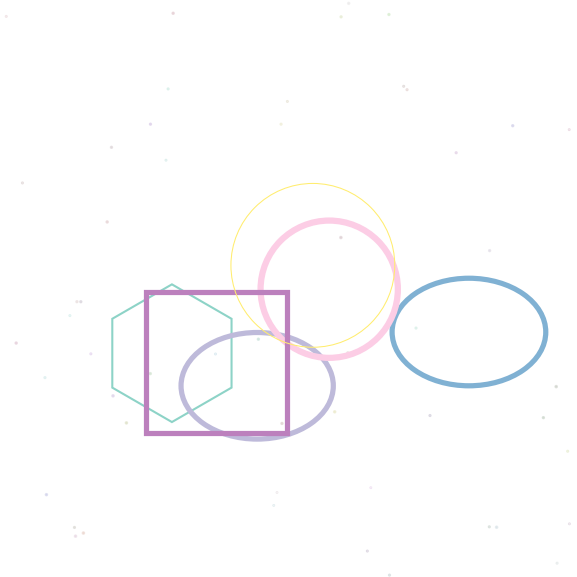[{"shape": "hexagon", "thickness": 1, "radius": 0.6, "center": [0.298, 0.388]}, {"shape": "oval", "thickness": 2.5, "radius": 0.66, "center": [0.445, 0.331]}, {"shape": "oval", "thickness": 2.5, "radius": 0.67, "center": [0.812, 0.424]}, {"shape": "circle", "thickness": 3, "radius": 0.59, "center": [0.57, 0.498]}, {"shape": "square", "thickness": 2.5, "radius": 0.61, "center": [0.375, 0.372]}, {"shape": "circle", "thickness": 0.5, "radius": 0.71, "center": [0.542, 0.54]}]